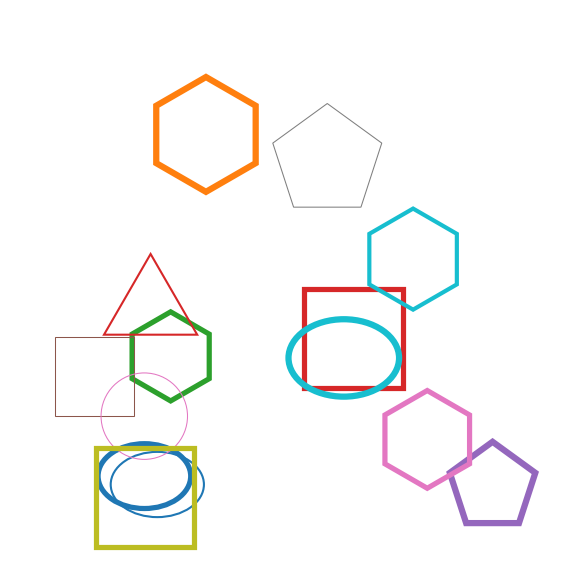[{"shape": "oval", "thickness": 1, "radius": 0.4, "center": [0.272, 0.16]}, {"shape": "oval", "thickness": 2.5, "radius": 0.4, "center": [0.25, 0.175]}, {"shape": "hexagon", "thickness": 3, "radius": 0.5, "center": [0.357, 0.766]}, {"shape": "hexagon", "thickness": 2.5, "radius": 0.39, "center": [0.296, 0.382]}, {"shape": "square", "thickness": 2.5, "radius": 0.43, "center": [0.612, 0.414]}, {"shape": "triangle", "thickness": 1, "radius": 0.47, "center": [0.261, 0.466]}, {"shape": "pentagon", "thickness": 3, "radius": 0.39, "center": [0.853, 0.156]}, {"shape": "square", "thickness": 0.5, "radius": 0.34, "center": [0.164, 0.347]}, {"shape": "hexagon", "thickness": 2.5, "radius": 0.42, "center": [0.74, 0.238]}, {"shape": "circle", "thickness": 0.5, "radius": 0.37, "center": [0.25, 0.279]}, {"shape": "pentagon", "thickness": 0.5, "radius": 0.5, "center": [0.567, 0.721]}, {"shape": "square", "thickness": 2.5, "radius": 0.43, "center": [0.251, 0.138]}, {"shape": "oval", "thickness": 3, "radius": 0.48, "center": [0.595, 0.379]}, {"shape": "hexagon", "thickness": 2, "radius": 0.44, "center": [0.715, 0.55]}]